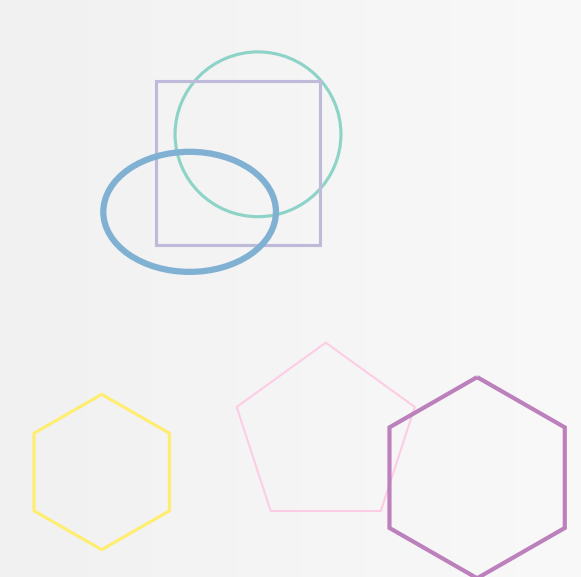[{"shape": "circle", "thickness": 1.5, "radius": 0.71, "center": [0.444, 0.767]}, {"shape": "square", "thickness": 1.5, "radius": 0.71, "center": [0.41, 0.716]}, {"shape": "oval", "thickness": 3, "radius": 0.74, "center": [0.326, 0.632]}, {"shape": "pentagon", "thickness": 1, "radius": 0.81, "center": [0.56, 0.245]}, {"shape": "hexagon", "thickness": 2, "radius": 0.87, "center": [0.821, 0.172]}, {"shape": "hexagon", "thickness": 1.5, "radius": 0.67, "center": [0.175, 0.182]}]